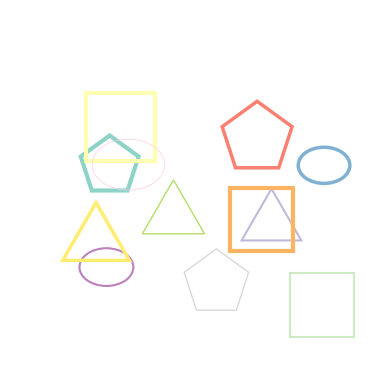[{"shape": "pentagon", "thickness": 3, "radius": 0.39, "center": [0.285, 0.569]}, {"shape": "square", "thickness": 3, "radius": 0.44, "center": [0.313, 0.67]}, {"shape": "triangle", "thickness": 1.5, "radius": 0.45, "center": [0.705, 0.42]}, {"shape": "pentagon", "thickness": 2.5, "radius": 0.48, "center": [0.668, 0.641]}, {"shape": "oval", "thickness": 2.5, "radius": 0.34, "center": [0.842, 0.571]}, {"shape": "square", "thickness": 3, "radius": 0.41, "center": [0.679, 0.43]}, {"shape": "triangle", "thickness": 1, "radius": 0.47, "center": [0.451, 0.439]}, {"shape": "oval", "thickness": 0.5, "radius": 0.47, "center": [0.333, 0.572]}, {"shape": "pentagon", "thickness": 1, "radius": 0.44, "center": [0.562, 0.265]}, {"shape": "oval", "thickness": 1.5, "radius": 0.35, "center": [0.276, 0.306]}, {"shape": "square", "thickness": 1.5, "radius": 0.41, "center": [0.836, 0.207]}, {"shape": "triangle", "thickness": 2.5, "radius": 0.5, "center": [0.249, 0.374]}]